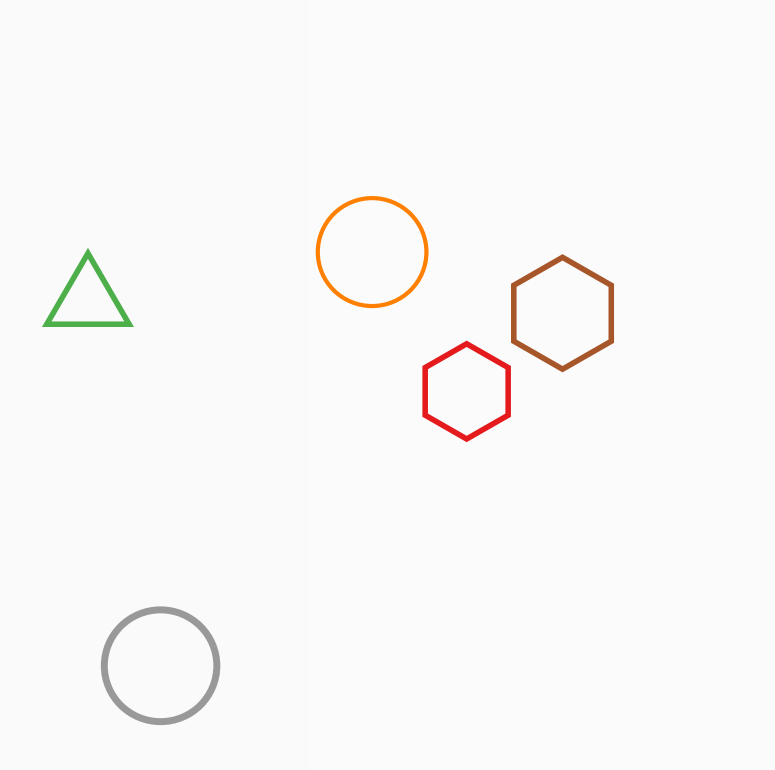[{"shape": "hexagon", "thickness": 2, "radius": 0.31, "center": [0.602, 0.492]}, {"shape": "triangle", "thickness": 2, "radius": 0.31, "center": [0.113, 0.61]}, {"shape": "circle", "thickness": 1.5, "radius": 0.35, "center": [0.48, 0.673]}, {"shape": "hexagon", "thickness": 2, "radius": 0.36, "center": [0.726, 0.593]}, {"shape": "circle", "thickness": 2.5, "radius": 0.36, "center": [0.207, 0.135]}]